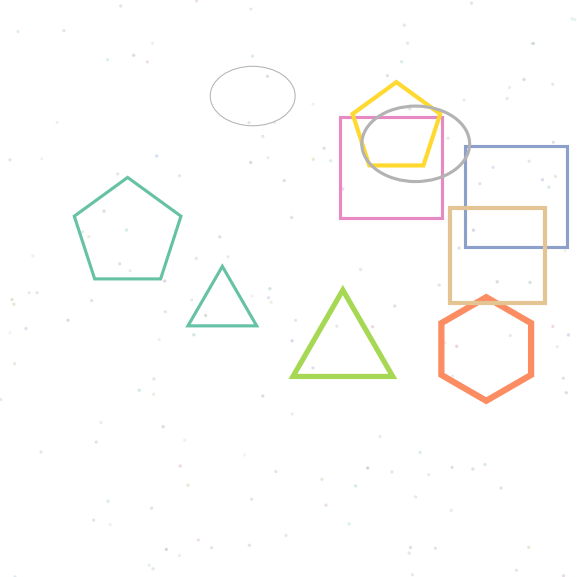[{"shape": "triangle", "thickness": 1.5, "radius": 0.34, "center": [0.385, 0.469]}, {"shape": "pentagon", "thickness": 1.5, "radius": 0.49, "center": [0.221, 0.595]}, {"shape": "hexagon", "thickness": 3, "radius": 0.45, "center": [0.842, 0.395]}, {"shape": "square", "thickness": 1.5, "radius": 0.44, "center": [0.893, 0.66]}, {"shape": "square", "thickness": 1.5, "radius": 0.44, "center": [0.677, 0.708]}, {"shape": "triangle", "thickness": 2.5, "radius": 0.5, "center": [0.594, 0.397]}, {"shape": "pentagon", "thickness": 2, "radius": 0.4, "center": [0.686, 0.777]}, {"shape": "square", "thickness": 2, "radius": 0.41, "center": [0.861, 0.557]}, {"shape": "oval", "thickness": 0.5, "radius": 0.37, "center": [0.438, 0.833]}, {"shape": "oval", "thickness": 1.5, "radius": 0.47, "center": [0.72, 0.75]}]